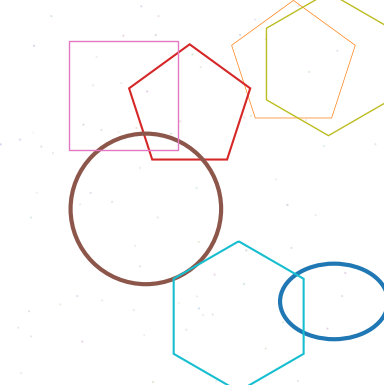[{"shape": "oval", "thickness": 3, "radius": 0.7, "center": [0.868, 0.217]}, {"shape": "pentagon", "thickness": 0.5, "radius": 0.84, "center": [0.762, 0.83]}, {"shape": "pentagon", "thickness": 1.5, "radius": 0.83, "center": [0.493, 0.719]}, {"shape": "circle", "thickness": 3, "radius": 0.98, "center": [0.379, 0.457]}, {"shape": "square", "thickness": 1, "radius": 0.71, "center": [0.321, 0.752]}, {"shape": "hexagon", "thickness": 1, "radius": 0.93, "center": [0.853, 0.834]}, {"shape": "hexagon", "thickness": 1.5, "radius": 0.97, "center": [0.62, 0.178]}]